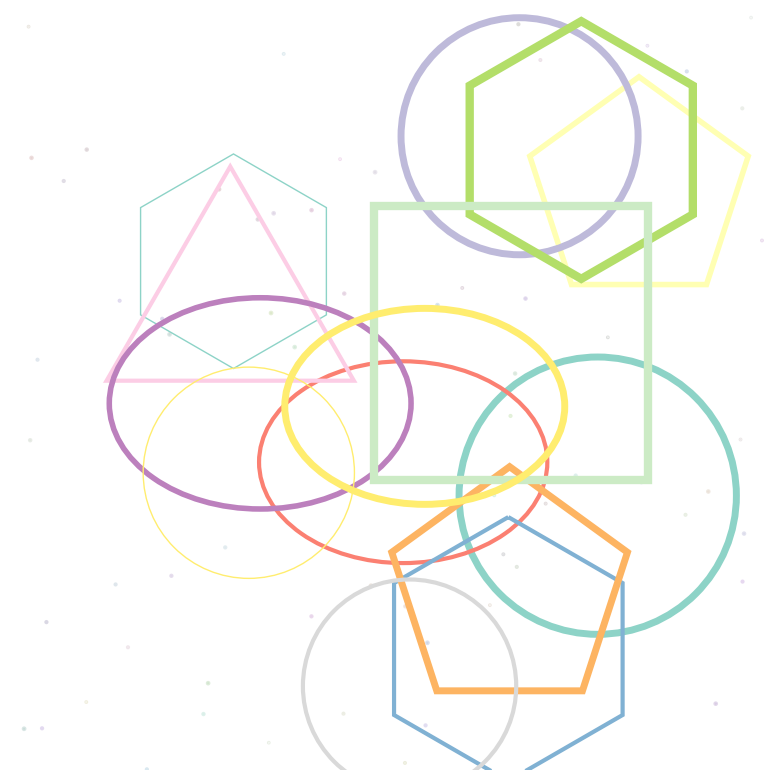[{"shape": "hexagon", "thickness": 0.5, "radius": 0.7, "center": [0.303, 0.661]}, {"shape": "circle", "thickness": 2.5, "radius": 0.9, "center": [0.776, 0.356]}, {"shape": "pentagon", "thickness": 2, "radius": 0.75, "center": [0.83, 0.751]}, {"shape": "circle", "thickness": 2.5, "radius": 0.77, "center": [0.675, 0.823]}, {"shape": "oval", "thickness": 1.5, "radius": 0.94, "center": [0.524, 0.4]}, {"shape": "hexagon", "thickness": 1.5, "radius": 0.86, "center": [0.66, 0.157]}, {"shape": "pentagon", "thickness": 2.5, "radius": 0.8, "center": [0.662, 0.233]}, {"shape": "hexagon", "thickness": 3, "radius": 0.84, "center": [0.755, 0.805]}, {"shape": "triangle", "thickness": 1.5, "radius": 0.93, "center": [0.299, 0.598]}, {"shape": "circle", "thickness": 1.5, "radius": 0.69, "center": [0.532, 0.109]}, {"shape": "oval", "thickness": 2, "radius": 0.98, "center": [0.338, 0.476]}, {"shape": "square", "thickness": 3, "radius": 0.89, "center": [0.663, 0.554]}, {"shape": "circle", "thickness": 0.5, "radius": 0.69, "center": [0.323, 0.386]}, {"shape": "oval", "thickness": 2.5, "radius": 0.91, "center": [0.552, 0.472]}]